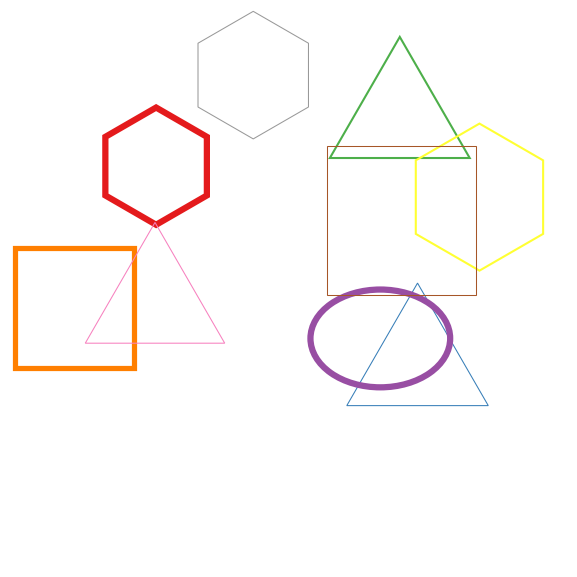[{"shape": "hexagon", "thickness": 3, "radius": 0.51, "center": [0.27, 0.711]}, {"shape": "triangle", "thickness": 0.5, "radius": 0.71, "center": [0.723, 0.367]}, {"shape": "triangle", "thickness": 1, "radius": 0.7, "center": [0.692, 0.795]}, {"shape": "oval", "thickness": 3, "radius": 0.6, "center": [0.659, 0.413]}, {"shape": "square", "thickness": 2.5, "radius": 0.52, "center": [0.129, 0.466]}, {"shape": "hexagon", "thickness": 1, "radius": 0.64, "center": [0.83, 0.658]}, {"shape": "square", "thickness": 0.5, "radius": 0.64, "center": [0.695, 0.618]}, {"shape": "triangle", "thickness": 0.5, "radius": 0.7, "center": [0.268, 0.475]}, {"shape": "hexagon", "thickness": 0.5, "radius": 0.55, "center": [0.439, 0.869]}]